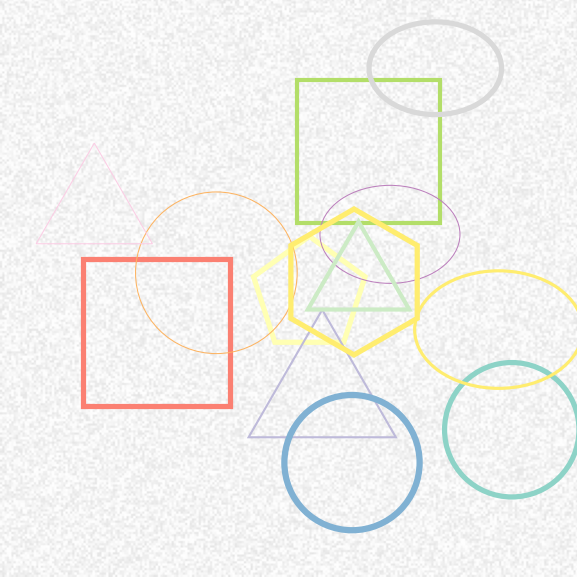[{"shape": "circle", "thickness": 2.5, "radius": 0.58, "center": [0.886, 0.255]}, {"shape": "pentagon", "thickness": 2.5, "radius": 0.51, "center": [0.536, 0.489]}, {"shape": "triangle", "thickness": 1, "radius": 0.74, "center": [0.558, 0.316]}, {"shape": "square", "thickness": 2.5, "radius": 0.64, "center": [0.271, 0.423]}, {"shape": "circle", "thickness": 3, "radius": 0.59, "center": [0.61, 0.198]}, {"shape": "circle", "thickness": 0.5, "radius": 0.7, "center": [0.375, 0.527]}, {"shape": "square", "thickness": 2, "radius": 0.62, "center": [0.638, 0.736]}, {"shape": "triangle", "thickness": 0.5, "radius": 0.58, "center": [0.163, 0.635]}, {"shape": "oval", "thickness": 2.5, "radius": 0.57, "center": [0.754, 0.881]}, {"shape": "oval", "thickness": 0.5, "radius": 0.61, "center": [0.675, 0.593]}, {"shape": "triangle", "thickness": 2, "radius": 0.51, "center": [0.621, 0.514]}, {"shape": "oval", "thickness": 1.5, "radius": 0.73, "center": [0.863, 0.428]}, {"shape": "hexagon", "thickness": 2.5, "radius": 0.63, "center": [0.613, 0.511]}]